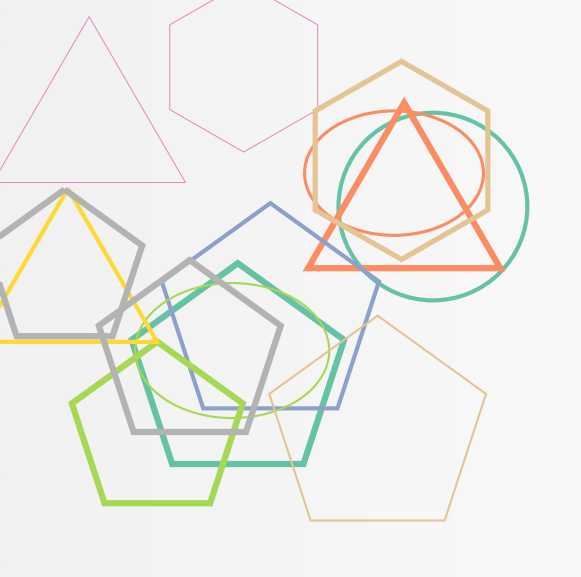[{"shape": "pentagon", "thickness": 3, "radius": 0.96, "center": [0.409, 0.351]}, {"shape": "circle", "thickness": 2, "radius": 0.81, "center": [0.745, 0.641]}, {"shape": "oval", "thickness": 1.5, "radius": 0.77, "center": [0.678, 0.699]}, {"shape": "triangle", "thickness": 3, "radius": 0.95, "center": [0.695, 0.63]}, {"shape": "pentagon", "thickness": 2, "radius": 0.98, "center": [0.465, 0.451]}, {"shape": "hexagon", "thickness": 0.5, "radius": 0.73, "center": [0.419, 0.883]}, {"shape": "triangle", "thickness": 0.5, "radius": 0.96, "center": [0.153, 0.779]}, {"shape": "oval", "thickness": 1, "radius": 0.83, "center": [0.4, 0.392]}, {"shape": "pentagon", "thickness": 3, "radius": 0.77, "center": [0.271, 0.253]}, {"shape": "triangle", "thickness": 2, "radius": 0.89, "center": [0.117, 0.496]}, {"shape": "pentagon", "thickness": 1, "radius": 0.98, "center": [0.65, 0.256]}, {"shape": "hexagon", "thickness": 2.5, "radius": 0.86, "center": [0.691, 0.721]}, {"shape": "pentagon", "thickness": 3, "radius": 0.7, "center": [0.111, 0.531]}, {"shape": "pentagon", "thickness": 3, "radius": 0.82, "center": [0.326, 0.384]}]